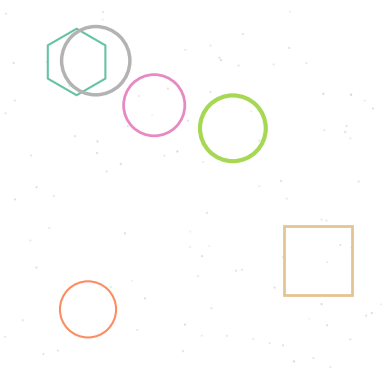[{"shape": "hexagon", "thickness": 1.5, "radius": 0.43, "center": [0.199, 0.839]}, {"shape": "circle", "thickness": 1.5, "radius": 0.36, "center": [0.229, 0.196]}, {"shape": "circle", "thickness": 2, "radius": 0.4, "center": [0.401, 0.727]}, {"shape": "circle", "thickness": 3, "radius": 0.43, "center": [0.605, 0.667]}, {"shape": "square", "thickness": 2, "radius": 0.44, "center": [0.827, 0.324]}, {"shape": "circle", "thickness": 2.5, "radius": 0.44, "center": [0.249, 0.842]}]